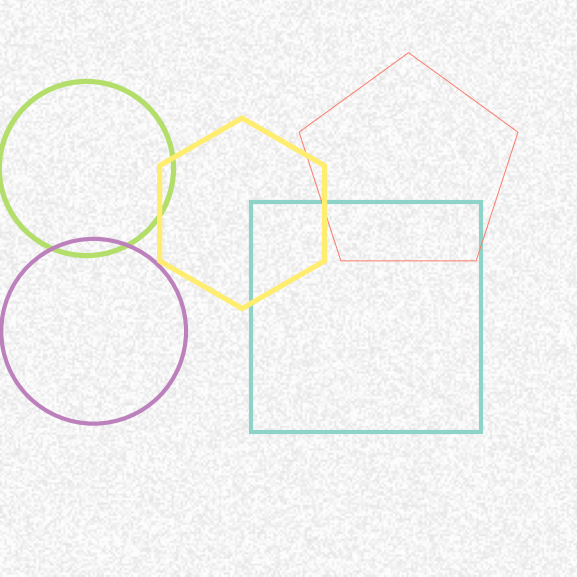[{"shape": "square", "thickness": 2, "radius": 1.0, "center": [0.634, 0.45]}, {"shape": "pentagon", "thickness": 0.5, "radius": 1.0, "center": [0.707, 0.709]}, {"shape": "circle", "thickness": 2.5, "radius": 0.75, "center": [0.15, 0.707]}, {"shape": "circle", "thickness": 2, "radius": 0.8, "center": [0.162, 0.426]}, {"shape": "hexagon", "thickness": 2.5, "radius": 0.82, "center": [0.419, 0.63]}]